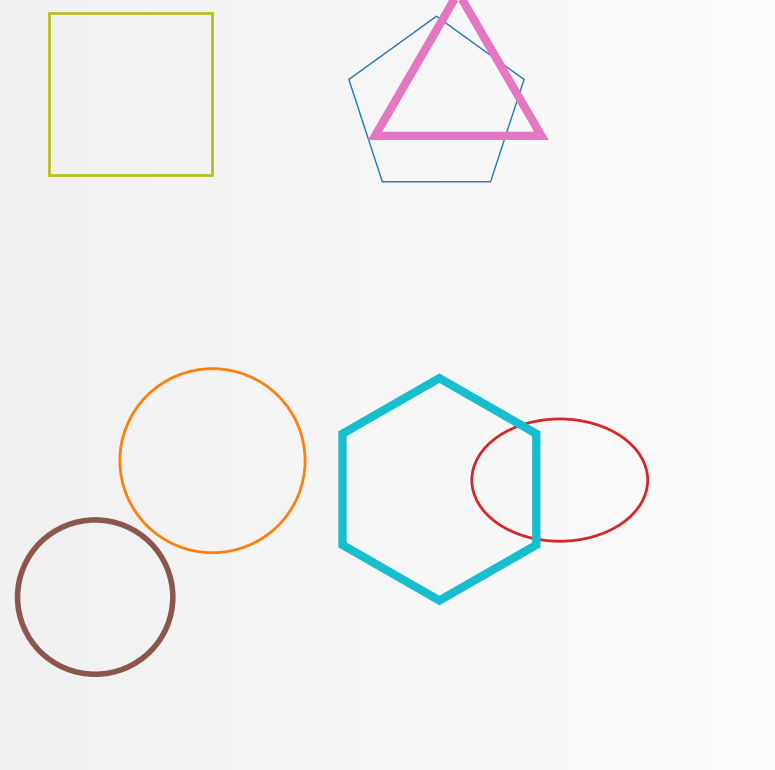[{"shape": "pentagon", "thickness": 0.5, "radius": 0.59, "center": [0.563, 0.86]}, {"shape": "circle", "thickness": 1, "radius": 0.6, "center": [0.274, 0.402]}, {"shape": "oval", "thickness": 1, "radius": 0.57, "center": [0.722, 0.376]}, {"shape": "circle", "thickness": 2, "radius": 0.5, "center": [0.123, 0.225]}, {"shape": "triangle", "thickness": 3, "radius": 0.62, "center": [0.591, 0.886]}, {"shape": "square", "thickness": 1, "radius": 0.53, "center": [0.169, 0.878]}, {"shape": "hexagon", "thickness": 3, "radius": 0.72, "center": [0.567, 0.364]}]